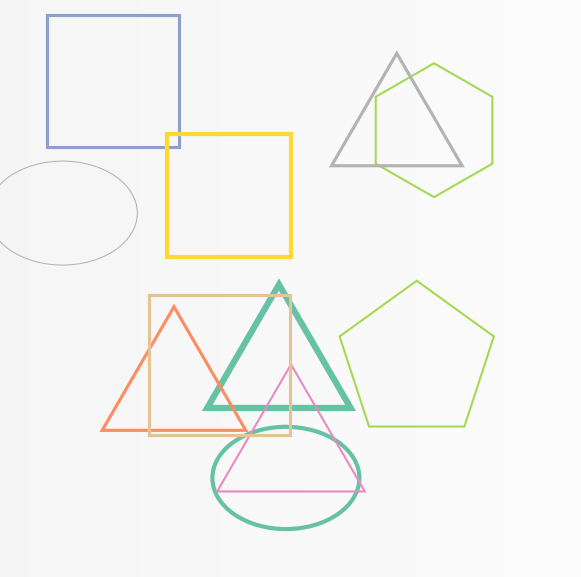[{"shape": "oval", "thickness": 2, "radius": 0.63, "center": [0.492, 0.172]}, {"shape": "triangle", "thickness": 3, "radius": 0.71, "center": [0.48, 0.364]}, {"shape": "triangle", "thickness": 1.5, "radius": 0.71, "center": [0.299, 0.325]}, {"shape": "square", "thickness": 1.5, "radius": 0.57, "center": [0.195, 0.859]}, {"shape": "triangle", "thickness": 1, "radius": 0.73, "center": [0.501, 0.221]}, {"shape": "pentagon", "thickness": 1, "radius": 0.7, "center": [0.717, 0.373]}, {"shape": "hexagon", "thickness": 1, "radius": 0.58, "center": [0.747, 0.774]}, {"shape": "square", "thickness": 2, "radius": 0.53, "center": [0.394, 0.66]}, {"shape": "square", "thickness": 1.5, "radius": 0.61, "center": [0.378, 0.367]}, {"shape": "triangle", "thickness": 1.5, "radius": 0.65, "center": [0.683, 0.777]}, {"shape": "oval", "thickness": 0.5, "radius": 0.64, "center": [0.108, 0.63]}]